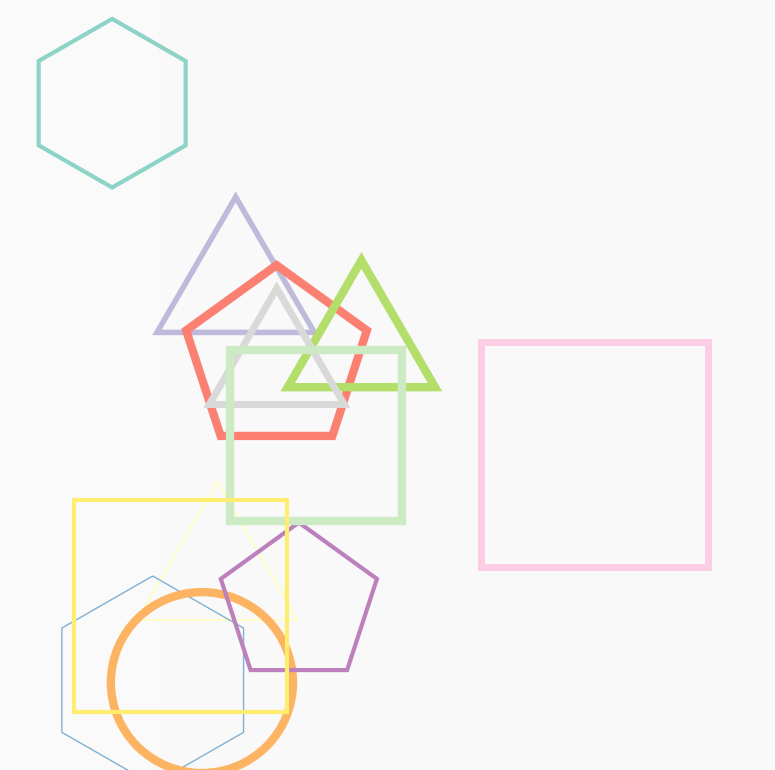[{"shape": "hexagon", "thickness": 1.5, "radius": 0.55, "center": [0.145, 0.866]}, {"shape": "triangle", "thickness": 0.5, "radius": 0.6, "center": [0.28, 0.255]}, {"shape": "triangle", "thickness": 2, "radius": 0.59, "center": [0.304, 0.627]}, {"shape": "pentagon", "thickness": 3, "radius": 0.61, "center": [0.357, 0.533]}, {"shape": "hexagon", "thickness": 0.5, "radius": 0.68, "center": [0.197, 0.117]}, {"shape": "circle", "thickness": 3, "radius": 0.59, "center": [0.261, 0.114]}, {"shape": "triangle", "thickness": 3, "radius": 0.55, "center": [0.466, 0.552]}, {"shape": "square", "thickness": 2.5, "radius": 0.73, "center": [0.767, 0.41]}, {"shape": "triangle", "thickness": 2.5, "radius": 0.5, "center": [0.357, 0.525]}, {"shape": "pentagon", "thickness": 1.5, "radius": 0.53, "center": [0.386, 0.215]}, {"shape": "square", "thickness": 3, "radius": 0.56, "center": [0.408, 0.434]}, {"shape": "square", "thickness": 1.5, "radius": 0.69, "center": [0.233, 0.213]}]